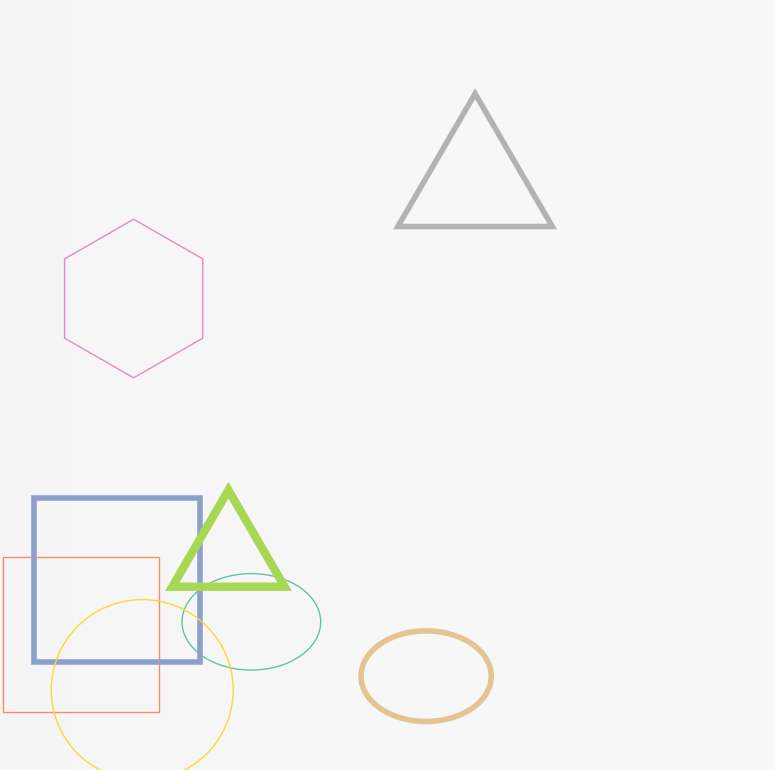[{"shape": "oval", "thickness": 0.5, "radius": 0.45, "center": [0.324, 0.192]}, {"shape": "square", "thickness": 0.5, "radius": 0.5, "center": [0.104, 0.176]}, {"shape": "square", "thickness": 2, "radius": 0.53, "center": [0.151, 0.247]}, {"shape": "hexagon", "thickness": 0.5, "radius": 0.51, "center": [0.172, 0.612]}, {"shape": "triangle", "thickness": 3, "radius": 0.42, "center": [0.295, 0.28]}, {"shape": "circle", "thickness": 0.5, "radius": 0.59, "center": [0.184, 0.104]}, {"shape": "oval", "thickness": 2, "radius": 0.42, "center": [0.55, 0.122]}, {"shape": "triangle", "thickness": 2, "radius": 0.58, "center": [0.613, 0.763]}]